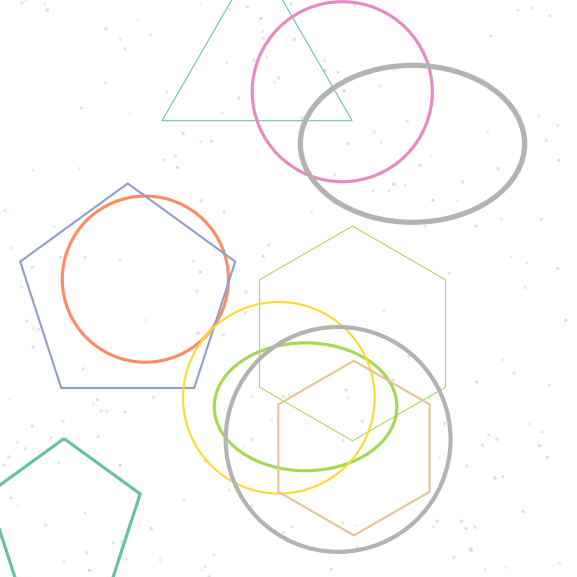[{"shape": "pentagon", "thickness": 1.5, "radius": 0.69, "center": [0.111, 0.101]}, {"shape": "triangle", "thickness": 0.5, "radius": 0.95, "center": [0.445, 0.885]}, {"shape": "circle", "thickness": 1.5, "radius": 0.72, "center": [0.252, 0.516]}, {"shape": "pentagon", "thickness": 1, "radius": 0.98, "center": [0.221, 0.486]}, {"shape": "circle", "thickness": 1.5, "radius": 0.78, "center": [0.593, 0.84]}, {"shape": "hexagon", "thickness": 0.5, "radius": 0.93, "center": [0.61, 0.422]}, {"shape": "oval", "thickness": 1.5, "radius": 0.79, "center": [0.529, 0.295]}, {"shape": "circle", "thickness": 1, "radius": 0.83, "center": [0.483, 0.31]}, {"shape": "hexagon", "thickness": 1, "radius": 0.76, "center": [0.613, 0.223]}, {"shape": "circle", "thickness": 2, "radius": 0.97, "center": [0.586, 0.238]}, {"shape": "oval", "thickness": 2.5, "radius": 0.97, "center": [0.714, 0.75]}]